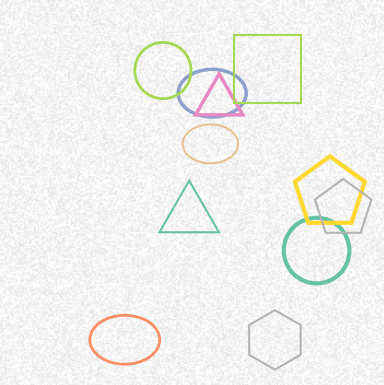[{"shape": "circle", "thickness": 3, "radius": 0.43, "center": [0.822, 0.349]}, {"shape": "triangle", "thickness": 1.5, "radius": 0.45, "center": [0.491, 0.441]}, {"shape": "oval", "thickness": 2, "radius": 0.45, "center": [0.324, 0.117]}, {"shape": "oval", "thickness": 2.5, "radius": 0.44, "center": [0.551, 0.758]}, {"shape": "triangle", "thickness": 2.5, "radius": 0.35, "center": [0.569, 0.737]}, {"shape": "square", "thickness": 1.5, "radius": 0.44, "center": [0.695, 0.821]}, {"shape": "circle", "thickness": 2, "radius": 0.37, "center": [0.423, 0.817]}, {"shape": "pentagon", "thickness": 3, "radius": 0.48, "center": [0.857, 0.499]}, {"shape": "oval", "thickness": 1.5, "radius": 0.36, "center": [0.547, 0.626]}, {"shape": "hexagon", "thickness": 1.5, "radius": 0.39, "center": [0.714, 0.117]}, {"shape": "pentagon", "thickness": 1.5, "radius": 0.39, "center": [0.891, 0.458]}]